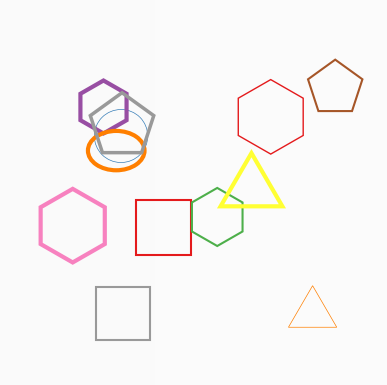[{"shape": "square", "thickness": 1.5, "radius": 0.36, "center": [0.422, 0.409]}, {"shape": "hexagon", "thickness": 1, "radius": 0.48, "center": [0.699, 0.697]}, {"shape": "circle", "thickness": 0.5, "radius": 0.34, "center": [0.312, 0.647]}, {"shape": "hexagon", "thickness": 1.5, "radius": 0.38, "center": [0.561, 0.436]}, {"shape": "hexagon", "thickness": 3, "radius": 0.34, "center": [0.267, 0.722]}, {"shape": "triangle", "thickness": 0.5, "radius": 0.36, "center": [0.807, 0.186]}, {"shape": "oval", "thickness": 3, "radius": 0.37, "center": [0.3, 0.609]}, {"shape": "triangle", "thickness": 3, "radius": 0.46, "center": [0.649, 0.51]}, {"shape": "pentagon", "thickness": 1.5, "radius": 0.37, "center": [0.865, 0.771]}, {"shape": "hexagon", "thickness": 3, "radius": 0.48, "center": [0.188, 0.414]}, {"shape": "pentagon", "thickness": 2.5, "radius": 0.43, "center": [0.315, 0.673]}, {"shape": "square", "thickness": 1.5, "radius": 0.35, "center": [0.316, 0.185]}]